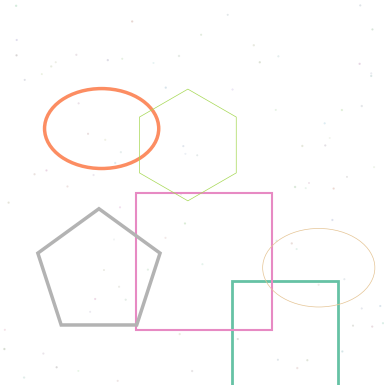[{"shape": "square", "thickness": 2, "radius": 0.69, "center": [0.74, 0.131]}, {"shape": "oval", "thickness": 2.5, "radius": 0.74, "center": [0.264, 0.666]}, {"shape": "square", "thickness": 1.5, "radius": 0.89, "center": [0.53, 0.321]}, {"shape": "hexagon", "thickness": 0.5, "radius": 0.73, "center": [0.488, 0.623]}, {"shape": "oval", "thickness": 0.5, "radius": 0.73, "center": [0.828, 0.305]}, {"shape": "pentagon", "thickness": 2.5, "radius": 0.83, "center": [0.257, 0.291]}]